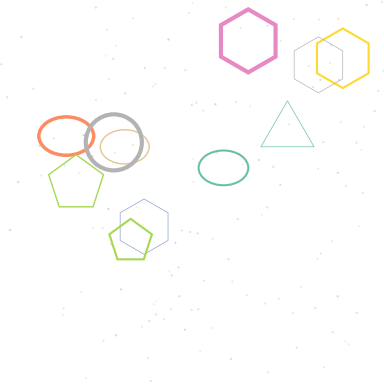[{"shape": "triangle", "thickness": 0.5, "radius": 0.4, "center": [0.747, 0.659]}, {"shape": "oval", "thickness": 1.5, "radius": 0.32, "center": [0.58, 0.564]}, {"shape": "oval", "thickness": 2.5, "radius": 0.36, "center": [0.172, 0.647]}, {"shape": "hexagon", "thickness": 0.5, "radius": 0.36, "center": [0.374, 0.411]}, {"shape": "hexagon", "thickness": 3, "radius": 0.41, "center": [0.645, 0.894]}, {"shape": "pentagon", "thickness": 1, "radius": 0.37, "center": [0.198, 0.523]}, {"shape": "pentagon", "thickness": 1.5, "radius": 0.29, "center": [0.339, 0.373]}, {"shape": "hexagon", "thickness": 1.5, "radius": 0.39, "center": [0.89, 0.849]}, {"shape": "oval", "thickness": 1, "radius": 0.32, "center": [0.324, 0.619]}, {"shape": "circle", "thickness": 3, "radius": 0.36, "center": [0.296, 0.63]}, {"shape": "hexagon", "thickness": 0.5, "radius": 0.36, "center": [0.827, 0.832]}]